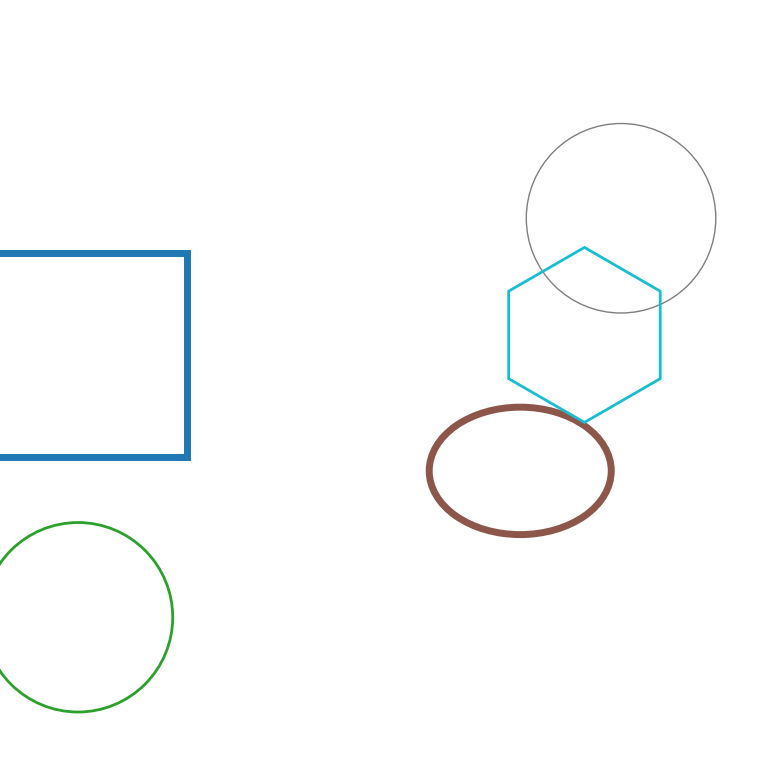[{"shape": "square", "thickness": 2.5, "radius": 0.67, "center": [0.11, 0.539]}, {"shape": "circle", "thickness": 1, "radius": 0.62, "center": [0.101, 0.198]}, {"shape": "oval", "thickness": 2.5, "radius": 0.59, "center": [0.676, 0.388]}, {"shape": "circle", "thickness": 0.5, "radius": 0.62, "center": [0.807, 0.717]}, {"shape": "hexagon", "thickness": 1, "radius": 0.57, "center": [0.759, 0.565]}]